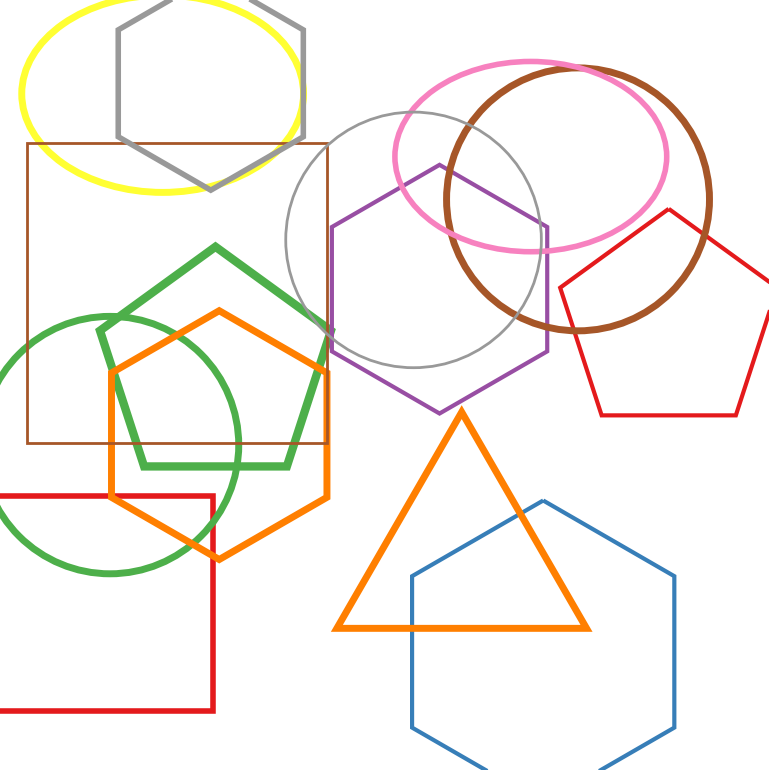[{"shape": "pentagon", "thickness": 1.5, "radius": 0.74, "center": [0.868, 0.581]}, {"shape": "square", "thickness": 2, "radius": 0.7, "center": [0.137, 0.216]}, {"shape": "hexagon", "thickness": 1.5, "radius": 0.98, "center": [0.705, 0.153]}, {"shape": "pentagon", "thickness": 3, "radius": 0.79, "center": [0.28, 0.522]}, {"shape": "circle", "thickness": 2.5, "radius": 0.84, "center": [0.143, 0.422]}, {"shape": "hexagon", "thickness": 1.5, "radius": 0.81, "center": [0.571, 0.624]}, {"shape": "hexagon", "thickness": 2.5, "radius": 0.81, "center": [0.285, 0.435]}, {"shape": "triangle", "thickness": 2.5, "radius": 0.94, "center": [0.6, 0.278]}, {"shape": "oval", "thickness": 2.5, "radius": 0.91, "center": [0.211, 0.878]}, {"shape": "circle", "thickness": 2.5, "radius": 0.85, "center": [0.751, 0.741]}, {"shape": "square", "thickness": 1, "radius": 0.97, "center": [0.23, 0.62]}, {"shape": "oval", "thickness": 2, "radius": 0.88, "center": [0.689, 0.797]}, {"shape": "circle", "thickness": 1, "radius": 0.83, "center": [0.537, 0.688]}, {"shape": "hexagon", "thickness": 2, "radius": 0.69, "center": [0.274, 0.892]}]